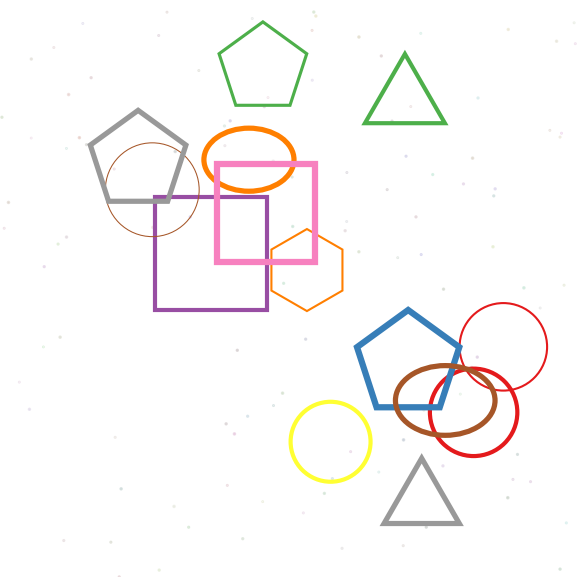[{"shape": "circle", "thickness": 1, "radius": 0.38, "center": [0.872, 0.399]}, {"shape": "circle", "thickness": 2, "radius": 0.38, "center": [0.82, 0.285]}, {"shape": "pentagon", "thickness": 3, "radius": 0.47, "center": [0.707, 0.369]}, {"shape": "pentagon", "thickness": 1.5, "radius": 0.4, "center": [0.455, 0.881]}, {"shape": "triangle", "thickness": 2, "radius": 0.4, "center": [0.701, 0.826]}, {"shape": "square", "thickness": 2, "radius": 0.49, "center": [0.365, 0.56]}, {"shape": "hexagon", "thickness": 1, "radius": 0.36, "center": [0.531, 0.532]}, {"shape": "oval", "thickness": 2.5, "radius": 0.39, "center": [0.431, 0.723]}, {"shape": "circle", "thickness": 2, "radius": 0.35, "center": [0.572, 0.234]}, {"shape": "oval", "thickness": 2.5, "radius": 0.43, "center": [0.771, 0.306]}, {"shape": "circle", "thickness": 0.5, "radius": 0.41, "center": [0.264, 0.671]}, {"shape": "square", "thickness": 3, "radius": 0.42, "center": [0.461, 0.631]}, {"shape": "triangle", "thickness": 2.5, "radius": 0.38, "center": [0.73, 0.13]}, {"shape": "pentagon", "thickness": 2.5, "radius": 0.44, "center": [0.239, 0.721]}]